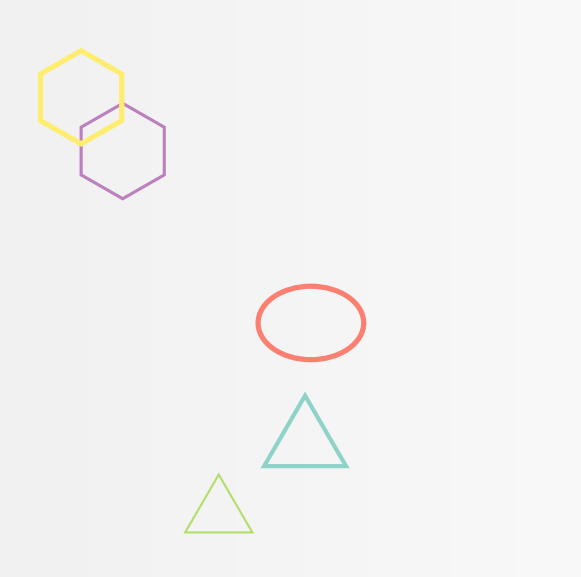[{"shape": "triangle", "thickness": 2, "radius": 0.41, "center": [0.525, 0.233]}, {"shape": "oval", "thickness": 2.5, "radius": 0.45, "center": [0.535, 0.44]}, {"shape": "triangle", "thickness": 1, "radius": 0.33, "center": [0.376, 0.111]}, {"shape": "hexagon", "thickness": 1.5, "radius": 0.41, "center": [0.211, 0.738]}, {"shape": "hexagon", "thickness": 2.5, "radius": 0.4, "center": [0.14, 0.831]}]